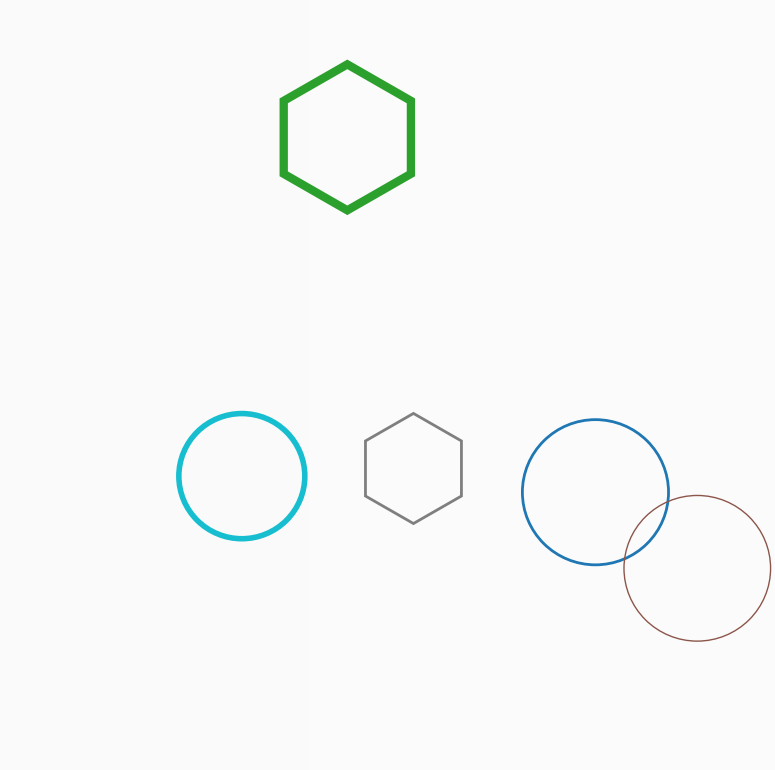[{"shape": "circle", "thickness": 1, "radius": 0.47, "center": [0.768, 0.361]}, {"shape": "hexagon", "thickness": 3, "radius": 0.47, "center": [0.448, 0.822]}, {"shape": "circle", "thickness": 0.5, "radius": 0.47, "center": [0.9, 0.262]}, {"shape": "hexagon", "thickness": 1, "radius": 0.36, "center": [0.533, 0.392]}, {"shape": "circle", "thickness": 2, "radius": 0.41, "center": [0.312, 0.382]}]